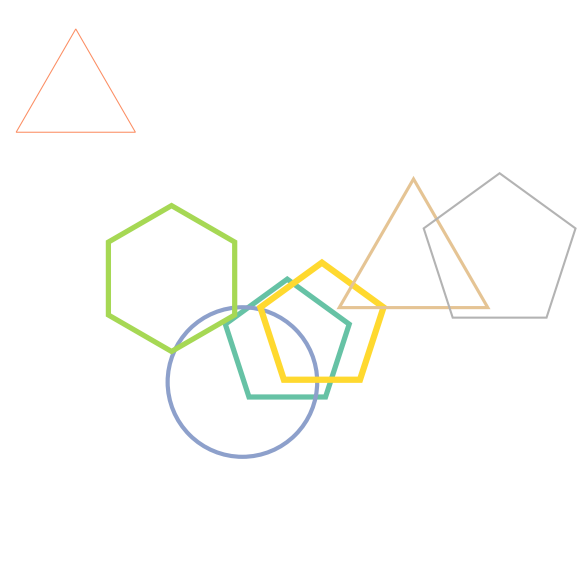[{"shape": "pentagon", "thickness": 2.5, "radius": 0.56, "center": [0.497, 0.403]}, {"shape": "triangle", "thickness": 0.5, "radius": 0.6, "center": [0.131, 0.83]}, {"shape": "circle", "thickness": 2, "radius": 0.65, "center": [0.42, 0.338]}, {"shape": "hexagon", "thickness": 2.5, "radius": 0.63, "center": [0.297, 0.517]}, {"shape": "pentagon", "thickness": 3, "radius": 0.56, "center": [0.557, 0.432]}, {"shape": "triangle", "thickness": 1.5, "radius": 0.74, "center": [0.716, 0.541]}, {"shape": "pentagon", "thickness": 1, "radius": 0.69, "center": [0.865, 0.561]}]